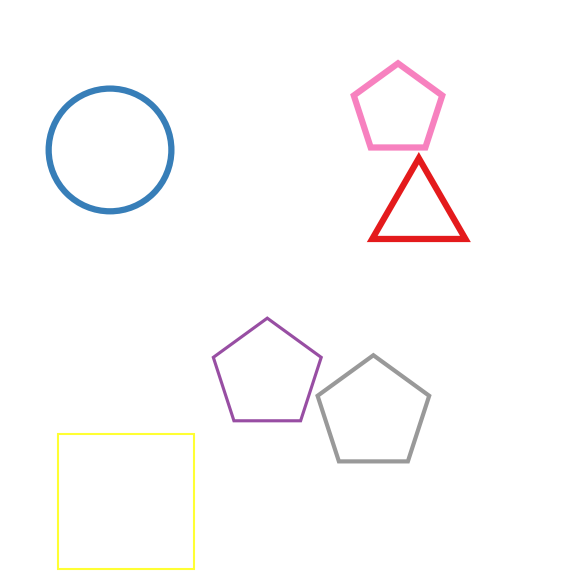[{"shape": "triangle", "thickness": 3, "radius": 0.47, "center": [0.725, 0.632]}, {"shape": "circle", "thickness": 3, "radius": 0.53, "center": [0.191, 0.739]}, {"shape": "pentagon", "thickness": 1.5, "radius": 0.49, "center": [0.463, 0.35]}, {"shape": "square", "thickness": 1, "radius": 0.59, "center": [0.218, 0.13]}, {"shape": "pentagon", "thickness": 3, "radius": 0.4, "center": [0.689, 0.809]}, {"shape": "pentagon", "thickness": 2, "radius": 0.51, "center": [0.647, 0.282]}]